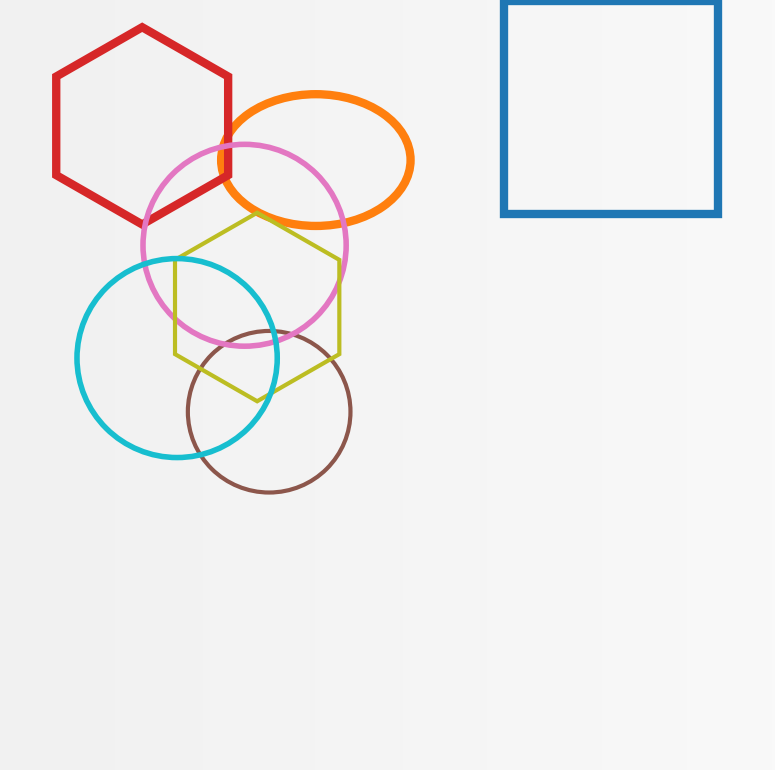[{"shape": "square", "thickness": 3, "radius": 0.69, "center": [0.788, 0.86]}, {"shape": "oval", "thickness": 3, "radius": 0.61, "center": [0.408, 0.792]}, {"shape": "hexagon", "thickness": 3, "radius": 0.64, "center": [0.183, 0.837]}, {"shape": "circle", "thickness": 1.5, "radius": 0.52, "center": [0.347, 0.465]}, {"shape": "circle", "thickness": 2, "radius": 0.66, "center": [0.316, 0.681]}, {"shape": "hexagon", "thickness": 1.5, "radius": 0.61, "center": [0.332, 0.601]}, {"shape": "circle", "thickness": 2, "radius": 0.65, "center": [0.229, 0.535]}]